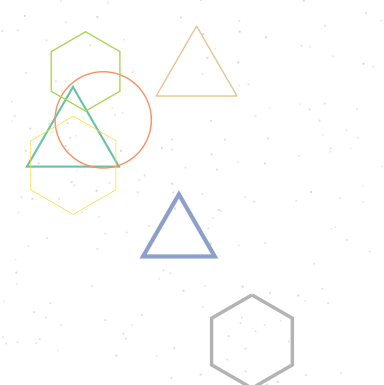[{"shape": "triangle", "thickness": 1.5, "radius": 0.69, "center": [0.189, 0.636]}, {"shape": "circle", "thickness": 1, "radius": 0.63, "center": [0.268, 0.689]}, {"shape": "triangle", "thickness": 3, "radius": 0.54, "center": [0.465, 0.388]}, {"shape": "hexagon", "thickness": 1, "radius": 0.51, "center": [0.222, 0.815]}, {"shape": "hexagon", "thickness": 0.5, "radius": 0.64, "center": [0.19, 0.571]}, {"shape": "triangle", "thickness": 1, "radius": 0.61, "center": [0.511, 0.811]}, {"shape": "hexagon", "thickness": 2.5, "radius": 0.61, "center": [0.654, 0.113]}]